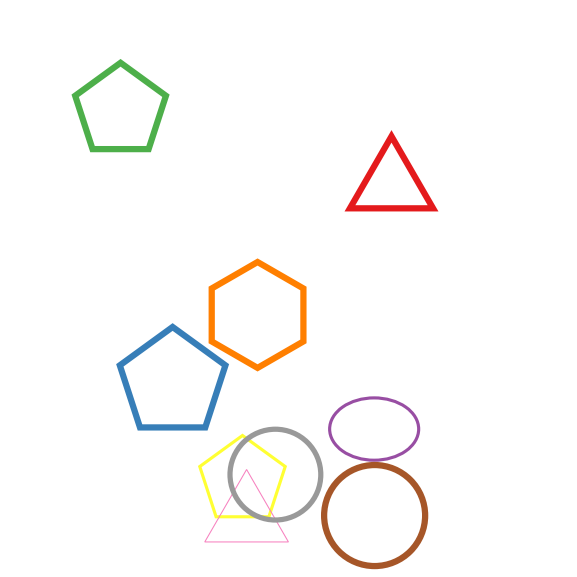[{"shape": "triangle", "thickness": 3, "radius": 0.42, "center": [0.678, 0.68]}, {"shape": "pentagon", "thickness": 3, "radius": 0.48, "center": [0.299, 0.337]}, {"shape": "pentagon", "thickness": 3, "radius": 0.41, "center": [0.209, 0.808]}, {"shape": "oval", "thickness": 1.5, "radius": 0.39, "center": [0.648, 0.256]}, {"shape": "hexagon", "thickness": 3, "radius": 0.46, "center": [0.446, 0.454]}, {"shape": "pentagon", "thickness": 1.5, "radius": 0.39, "center": [0.42, 0.167]}, {"shape": "circle", "thickness": 3, "radius": 0.44, "center": [0.649, 0.106]}, {"shape": "triangle", "thickness": 0.5, "radius": 0.42, "center": [0.427, 0.103]}, {"shape": "circle", "thickness": 2.5, "radius": 0.39, "center": [0.477, 0.177]}]